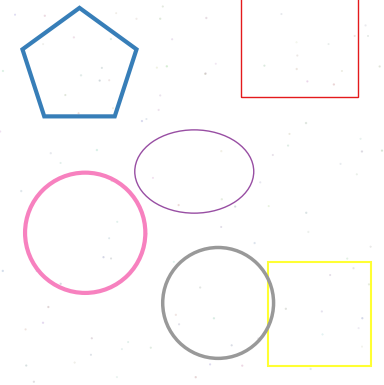[{"shape": "square", "thickness": 1, "radius": 0.76, "center": [0.778, 0.899]}, {"shape": "pentagon", "thickness": 3, "radius": 0.78, "center": [0.206, 0.824]}, {"shape": "oval", "thickness": 1, "radius": 0.77, "center": [0.505, 0.555]}, {"shape": "square", "thickness": 1.5, "radius": 0.67, "center": [0.83, 0.184]}, {"shape": "circle", "thickness": 3, "radius": 0.78, "center": [0.221, 0.395]}, {"shape": "circle", "thickness": 2.5, "radius": 0.72, "center": [0.567, 0.213]}]